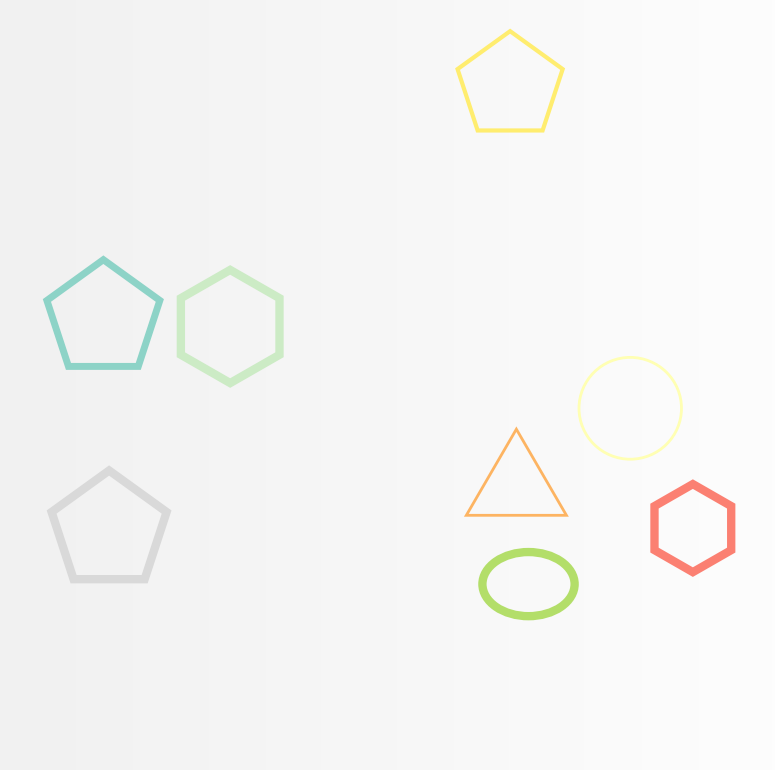[{"shape": "pentagon", "thickness": 2.5, "radius": 0.38, "center": [0.133, 0.586]}, {"shape": "circle", "thickness": 1, "radius": 0.33, "center": [0.813, 0.47]}, {"shape": "hexagon", "thickness": 3, "radius": 0.29, "center": [0.894, 0.314]}, {"shape": "triangle", "thickness": 1, "radius": 0.37, "center": [0.666, 0.368]}, {"shape": "oval", "thickness": 3, "radius": 0.3, "center": [0.682, 0.241]}, {"shape": "pentagon", "thickness": 3, "radius": 0.39, "center": [0.141, 0.311]}, {"shape": "hexagon", "thickness": 3, "radius": 0.37, "center": [0.297, 0.576]}, {"shape": "pentagon", "thickness": 1.5, "radius": 0.36, "center": [0.658, 0.888]}]